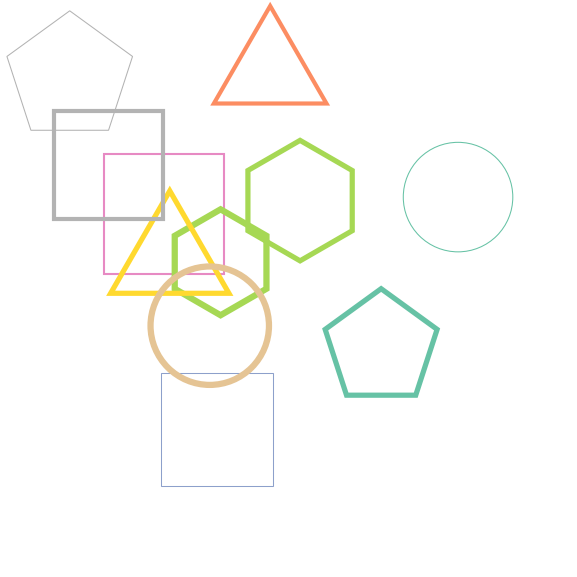[{"shape": "circle", "thickness": 0.5, "radius": 0.47, "center": [0.793, 0.658]}, {"shape": "pentagon", "thickness": 2.5, "radius": 0.51, "center": [0.66, 0.397]}, {"shape": "triangle", "thickness": 2, "radius": 0.56, "center": [0.468, 0.876]}, {"shape": "square", "thickness": 0.5, "radius": 0.49, "center": [0.376, 0.256]}, {"shape": "square", "thickness": 1, "radius": 0.52, "center": [0.283, 0.629]}, {"shape": "hexagon", "thickness": 2.5, "radius": 0.52, "center": [0.52, 0.652]}, {"shape": "hexagon", "thickness": 3, "radius": 0.46, "center": [0.382, 0.545]}, {"shape": "triangle", "thickness": 2.5, "radius": 0.59, "center": [0.294, 0.55]}, {"shape": "circle", "thickness": 3, "radius": 0.51, "center": [0.363, 0.435]}, {"shape": "square", "thickness": 2, "radius": 0.47, "center": [0.188, 0.714]}, {"shape": "pentagon", "thickness": 0.5, "radius": 0.57, "center": [0.121, 0.866]}]